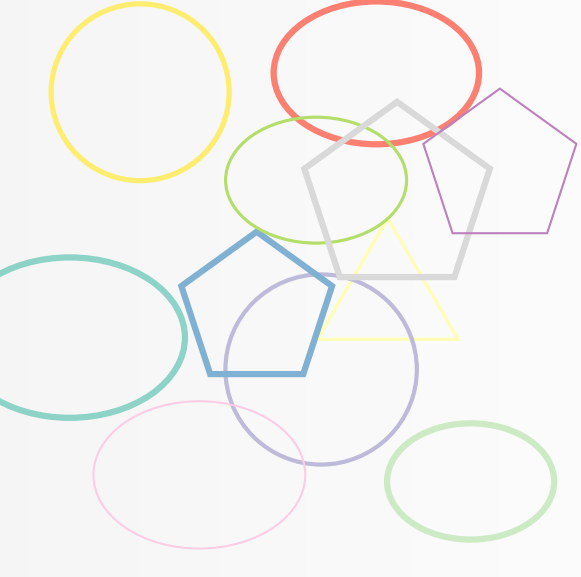[{"shape": "oval", "thickness": 3, "radius": 0.99, "center": [0.12, 0.415]}, {"shape": "triangle", "thickness": 1.5, "radius": 0.7, "center": [0.667, 0.482]}, {"shape": "circle", "thickness": 2, "radius": 0.82, "center": [0.552, 0.359]}, {"shape": "oval", "thickness": 3, "radius": 0.88, "center": [0.647, 0.873]}, {"shape": "pentagon", "thickness": 3, "radius": 0.68, "center": [0.442, 0.462]}, {"shape": "oval", "thickness": 1.5, "radius": 0.78, "center": [0.544, 0.687]}, {"shape": "oval", "thickness": 1, "radius": 0.91, "center": [0.343, 0.177]}, {"shape": "pentagon", "thickness": 3, "radius": 0.84, "center": [0.683, 0.655]}, {"shape": "pentagon", "thickness": 1, "radius": 0.69, "center": [0.86, 0.707]}, {"shape": "oval", "thickness": 3, "radius": 0.72, "center": [0.81, 0.165]}, {"shape": "circle", "thickness": 2.5, "radius": 0.77, "center": [0.241, 0.839]}]